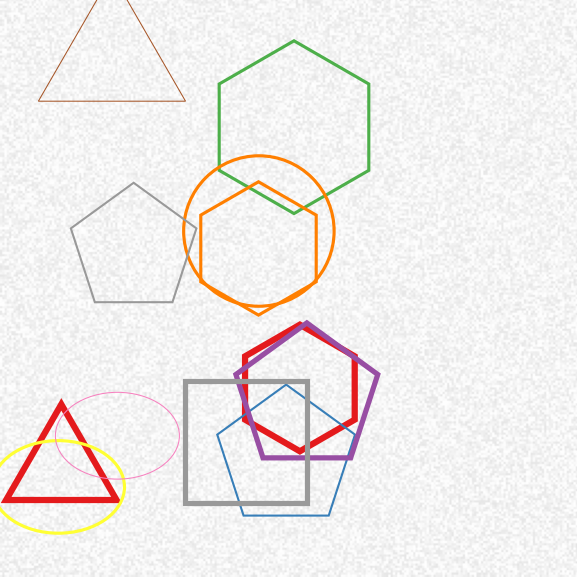[{"shape": "hexagon", "thickness": 3, "radius": 0.55, "center": [0.519, 0.327]}, {"shape": "triangle", "thickness": 3, "radius": 0.55, "center": [0.106, 0.189]}, {"shape": "pentagon", "thickness": 1, "radius": 0.63, "center": [0.495, 0.208]}, {"shape": "hexagon", "thickness": 1.5, "radius": 0.75, "center": [0.509, 0.779]}, {"shape": "pentagon", "thickness": 2.5, "radius": 0.65, "center": [0.531, 0.311]}, {"shape": "circle", "thickness": 1.5, "radius": 0.65, "center": [0.448, 0.599]}, {"shape": "hexagon", "thickness": 1.5, "radius": 0.58, "center": [0.448, 0.569]}, {"shape": "oval", "thickness": 1.5, "radius": 0.57, "center": [0.101, 0.156]}, {"shape": "triangle", "thickness": 0.5, "radius": 0.74, "center": [0.194, 0.897]}, {"shape": "oval", "thickness": 0.5, "radius": 0.54, "center": [0.203, 0.245]}, {"shape": "square", "thickness": 2.5, "radius": 0.53, "center": [0.426, 0.233]}, {"shape": "pentagon", "thickness": 1, "radius": 0.57, "center": [0.231, 0.568]}]